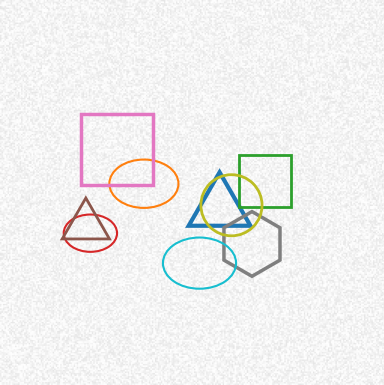[{"shape": "triangle", "thickness": 3, "radius": 0.46, "center": [0.57, 0.46]}, {"shape": "oval", "thickness": 1.5, "radius": 0.45, "center": [0.374, 0.523]}, {"shape": "square", "thickness": 2, "radius": 0.34, "center": [0.689, 0.53]}, {"shape": "oval", "thickness": 1.5, "radius": 0.35, "center": [0.235, 0.394]}, {"shape": "triangle", "thickness": 2, "radius": 0.35, "center": [0.223, 0.415]}, {"shape": "square", "thickness": 2.5, "radius": 0.47, "center": [0.304, 0.612]}, {"shape": "hexagon", "thickness": 2.5, "radius": 0.42, "center": [0.654, 0.366]}, {"shape": "circle", "thickness": 2, "radius": 0.4, "center": [0.601, 0.467]}, {"shape": "oval", "thickness": 1.5, "radius": 0.47, "center": [0.518, 0.317]}]